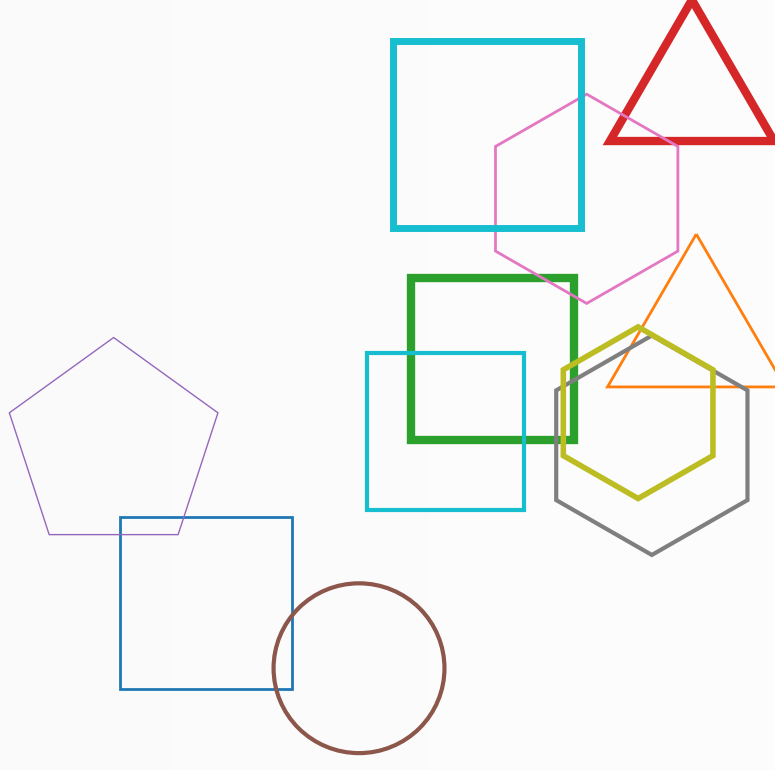[{"shape": "square", "thickness": 1, "radius": 0.56, "center": [0.266, 0.217]}, {"shape": "triangle", "thickness": 1, "radius": 0.66, "center": [0.898, 0.564]}, {"shape": "square", "thickness": 3, "radius": 0.52, "center": [0.636, 0.534]}, {"shape": "triangle", "thickness": 3, "radius": 0.61, "center": [0.893, 0.878]}, {"shape": "pentagon", "thickness": 0.5, "radius": 0.71, "center": [0.147, 0.42]}, {"shape": "circle", "thickness": 1.5, "radius": 0.55, "center": [0.463, 0.132]}, {"shape": "hexagon", "thickness": 1, "radius": 0.68, "center": [0.757, 0.742]}, {"shape": "hexagon", "thickness": 1.5, "radius": 0.71, "center": [0.841, 0.422]}, {"shape": "hexagon", "thickness": 2, "radius": 0.56, "center": [0.823, 0.464]}, {"shape": "square", "thickness": 2.5, "radius": 0.61, "center": [0.628, 0.825]}, {"shape": "square", "thickness": 1.5, "radius": 0.51, "center": [0.575, 0.44]}]